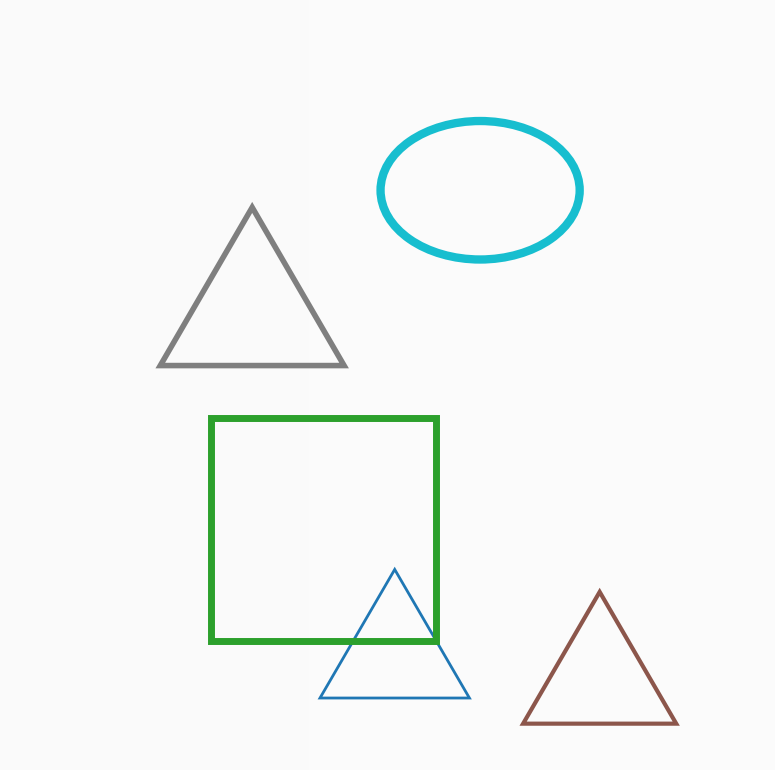[{"shape": "triangle", "thickness": 1, "radius": 0.56, "center": [0.509, 0.149]}, {"shape": "square", "thickness": 2.5, "radius": 0.73, "center": [0.417, 0.312]}, {"shape": "triangle", "thickness": 1.5, "radius": 0.57, "center": [0.774, 0.117]}, {"shape": "triangle", "thickness": 2, "radius": 0.68, "center": [0.325, 0.594]}, {"shape": "oval", "thickness": 3, "radius": 0.64, "center": [0.62, 0.753]}]